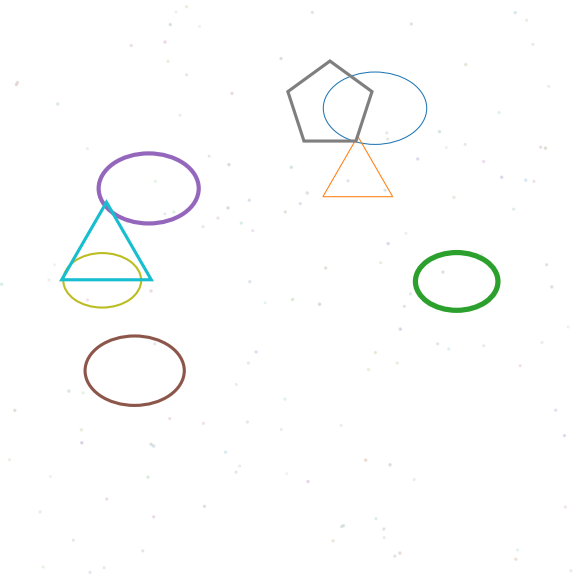[{"shape": "oval", "thickness": 0.5, "radius": 0.45, "center": [0.649, 0.812]}, {"shape": "triangle", "thickness": 0.5, "radius": 0.35, "center": [0.62, 0.693]}, {"shape": "oval", "thickness": 2.5, "radius": 0.36, "center": [0.791, 0.512]}, {"shape": "oval", "thickness": 2, "radius": 0.43, "center": [0.257, 0.673]}, {"shape": "oval", "thickness": 1.5, "radius": 0.43, "center": [0.233, 0.357]}, {"shape": "pentagon", "thickness": 1.5, "radius": 0.38, "center": [0.571, 0.817]}, {"shape": "oval", "thickness": 1, "radius": 0.34, "center": [0.177, 0.514]}, {"shape": "triangle", "thickness": 1.5, "radius": 0.45, "center": [0.184, 0.559]}]